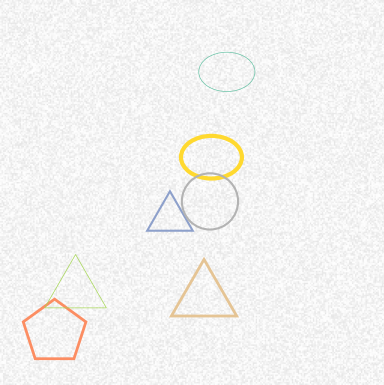[{"shape": "oval", "thickness": 0.5, "radius": 0.36, "center": [0.589, 0.813]}, {"shape": "pentagon", "thickness": 2, "radius": 0.43, "center": [0.142, 0.137]}, {"shape": "triangle", "thickness": 1.5, "radius": 0.34, "center": [0.441, 0.435]}, {"shape": "triangle", "thickness": 0.5, "radius": 0.46, "center": [0.196, 0.247]}, {"shape": "oval", "thickness": 3, "radius": 0.4, "center": [0.549, 0.592]}, {"shape": "triangle", "thickness": 2, "radius": 0.49, "center": [0.53, 0.228]}, {"shape": "circle", "thickness": 1.5, "radius": 0.37, "center": [0.545, 0.477]}]